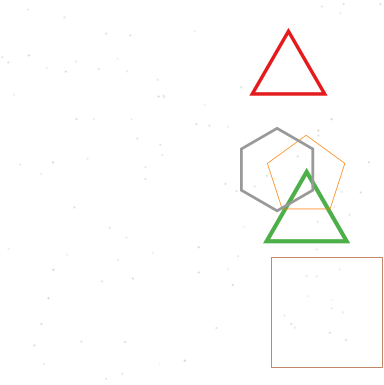[{"shape": "triangle", "thickness": 2.5, "radius": 0.54, "center": [0.749, 0.81]}, {"shape": "triangle", "thickness": 3, "radius": 0.6, "center": [0.797, 0.433]}, {"shape": "pentagon", "thickness": 0.5, "radius": 0.53, "center": [0.795, 0.543]}, {"shape": "square", "thickness": 0.5, "radius": 0.72, "center": [0.848, 0.19]}, {"shape": "hexagon", "thickness": 2, "radius": 0.54, "center": [0.72, 0.56]}]